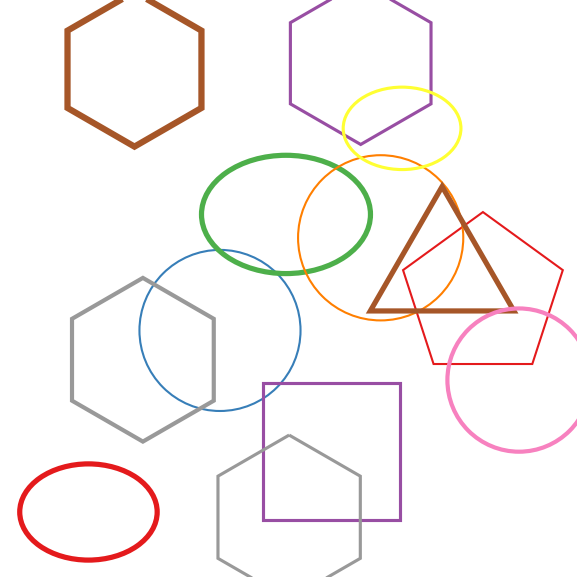[{"shape": "oval", "thickness": 2.5, "radius": 0.59, "center": [0.153, 0.113]}, {"shape": "pentagon", "thickness": 1, "radius": 0.73, "center": [0.836, 0.486]}, {"shape": "circle", "thickness": 1, "radius": 0.7, "center": [0.381, 0.427]}, {"shape": "oval", "thickness": 2.5, "radius": 0.73, "center": [0.495, 0.628]}, {"shape": "hexagon", "thickness": 1.5, "radius": 0.7, "center": [0.625, 0.89]}, {"shape": "square", "thickness": 1.5, "radius": 0.59, "center": [0.574, 0.217]}, {"shape": "circle", "thickness": 1, "radius": 0.72, "center": [0.659, 0.587]}, {"shape": "oval", "thickness": 1.5, "radius": 0.51, "center": [0.696, 0.777]}, {"shape": "hexagon", "thickness": 3, "radius": 0.67, "center": [0.233, 0.879]}, {"shape": "triangle", "thickness": 2.5, "radius": 0.72, "center": [0.766, 0.532]}, {"shape": "circle", "thickness": 2, "radius": 0.62, "center": [0.899, 0.341]}, {"shape": "hexagon", "thickness": 1.5, "radius": 0.71, "center": [0.501, 0.103]}, {"shape": "hexagon", "thickness": 2, "radius": 0.71, "center": [0.247, 0.376]}]